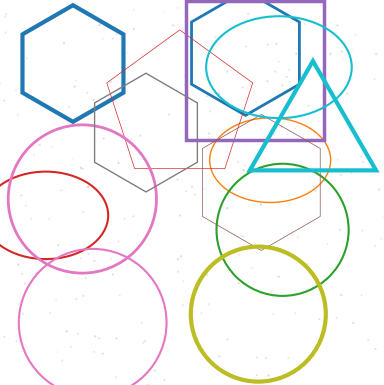[{"shape": "hexagon", "thickness": 2, "radius": 0.81, "center": [0.638, 0.862]}, {"shape": "hexagon", "thickness": 3, "radius": 0.76, "center": [0.19, 0.835]}, {"shape": "oval", "thickness": 1, "radius": 0.79, "center": [0.702, 0.584]}, {"shape": "circle", "thickness": 1.5, "radius": 0.86, "center": [0.734, 0.403]}, {"shape": "oval", "thickness": 1.5, "radius": 0.81, "center": [0.119, 0.441]}, {"shape": "pentagon", "thickness": 0.5, "radius": 1.0, "center": [0.467, 0.723]}, {"shape": "square", "thickness": 2.5, "radius": 0.9, "center": [0.663, 0.817]}, {"shape": "hexagon", "thickness": 0.5, "radius": 0.88, "center": [0.679, 0.526]}, {"shape": "circle", "thickness": 2, "radius": 0.96, "center": [0.214, 0.483]}, {"shape": "circle", "thickness": 1.5, "radius": 0.96, "center": [0.241, 0.162]}, {"shape": "hexagon", "thickness": 1, "radius": 0.77, "center": [0.379, 0.656]}, {"shape": "circle", "thickness": 3, "radius": 0.88, "center": [0.671, 0.184]}, {"shape": "oval", "thickness": 1.5, "radius": 0.95, "center": [0.725, 0.825]}, {"shape": "triangle", "thickness": 3, "radius": 0.95, "center": [0.813, 0.652]}]